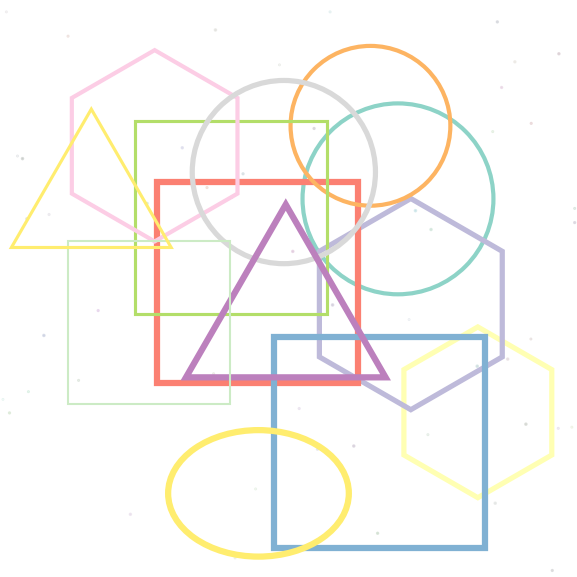[{"shape": "circle", "thickness": 2, "radius": 0.83, "center": [0.689, 0.655]}, {"shape": "hexagon", "thickness": 2.5, "radius": 0.74, "center": [0.827, 0.285]}, {"shape": "hexagon", "thickness": 2.5, "radius": 0.91, "center": [0.711, 0.473]}, {"shape": "square", "thickness": 3, "radius": 0.87, "center": [0.446, 0.51]}, {"shape": "square", "thickness": 3, "radius": 0.92, "center": [0.657, 0.233]}, {"shape": "circle", "thickness": 2, "radius": 0.69, "center": [0.641, 0.781]}, {"shape": "square", "thickness": 1.5, "radius": 0.84, "center": [0.4, 0.623]}, {"shape": "hexagon", "thickness": 2, "radius": 0.83, "center": [0.268, 0.747]}, {"shape": "circle", "thickness": 2.5, "radius": 0.79, "center": [0.492, 0.701]}, {"shape": "triangle", "thickness": 3, "radius": 1.0, "center": [0.495, 0.445]}, {"shape": "square", "thickness": 1, "radius": 0.7, "center": [0.258, 0.44]}, {"shape": "triangle", "thickness": 1.5, "radius": 0.8, "center": [0.158, 0.65]}, {"shape": "oval", "thickness": 3, "radius": 0.78, "center": [0.448, 0.145]}]